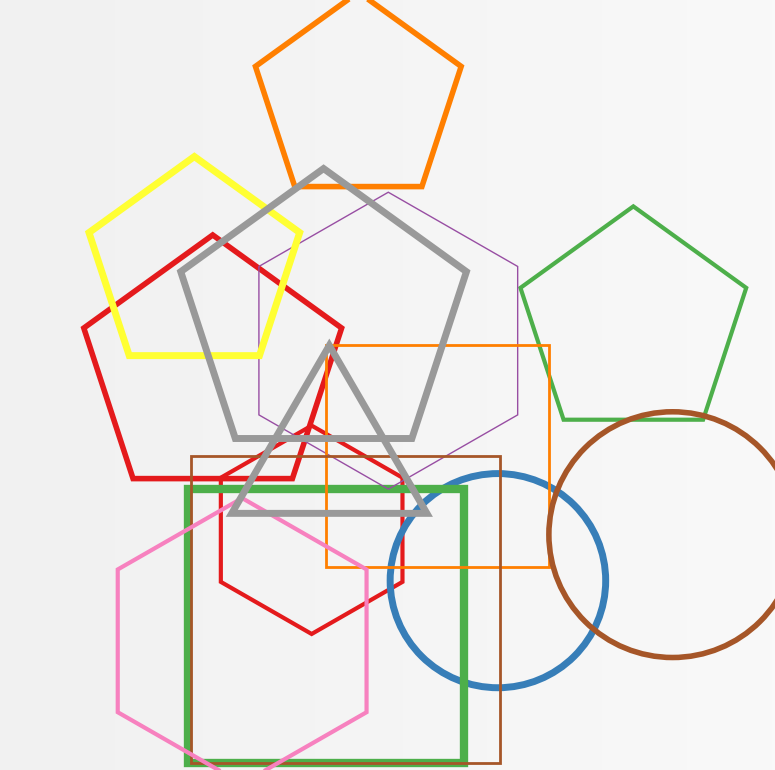[{"shape": "pentagon", "thickness": 2, "radius": 0.87, "center": [0.274, 0.52]}, {"shape": "hexagon", "thickness": 1.5, "radius": 0.68, "center": [0.402, 0.312]}, {"shape": "circle", "thickness": 2.5, "radius": 0.7, "center": [0.642, 0.246]}, {"shape": "pentagon", "thickness": 1.5, "radius": 0.77, "center": [0.817, 0.579]}, {"shape": "square", "thickness": 3, "radius": 0.89, "center": [0.421, 0.187]}, {"shape": "hexagon", "thickness": 0.5, "radius": 0.96, "center": [0.501, 0.558]}, {"shape": "pentagon", "thickness": 2, "radius": 0.7, "center": [0.462, 0.871]}, {"shape": "square", "thickness": 1, "radius": 0.72, "center": [0.564, 0.408]}, {"shape": "pentagon", "thickness": 2.5, "radius": 0.71, "center": [0.251, 0.654]}, {"shape": "square", "thickness": 1, "radius": 1.0, "center": [0.445, 0.209]}, {"shape": "circle", "thickness": 2, "radius": 0.8, "center": [0.868, 0.306]}, {"shape": "hexagon", "thickness": 1.5, "radius": 0.93, "center": [0.312, 0.168]}, {"shape": "pentagon", "thickness": 2.5, "radius": 0.97, "center": [0.418, 0.587]}, {"shape": "triangle", "thickness": 2.5, "radius": 0.73, "center": [0.425, 0.406]}]